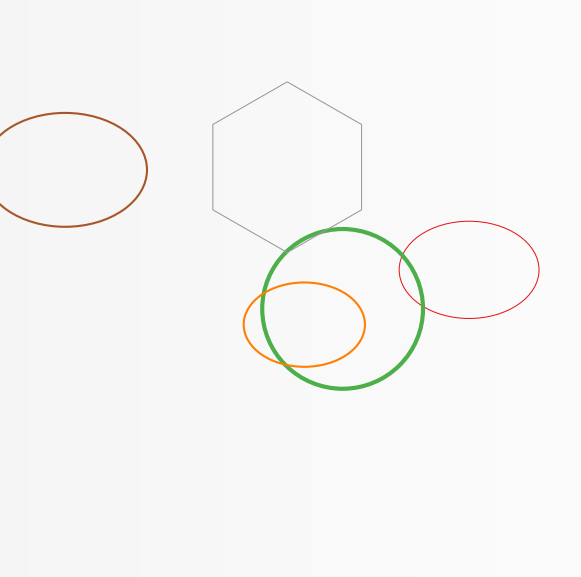[{"shape": "oval", "thickness": 0.5, "radius": 0.6, "center": [0.807, 0.532]}, {"shape": "circle", "thickness": 2, "radius": 0.69, "center": [0.589, 0.464]}, {"shape": "oval", "thickness": 1, "radius": 0.52, "center": [0.524, 0.437]}, {"shape": "oval", "thickness": 1, "radius": 0.7, "center": [0.112, 0.705]}, {"shape": "hexagon", "thickness": 0.5, "radius": 0.74, "center": [0.494, 0.71]}]